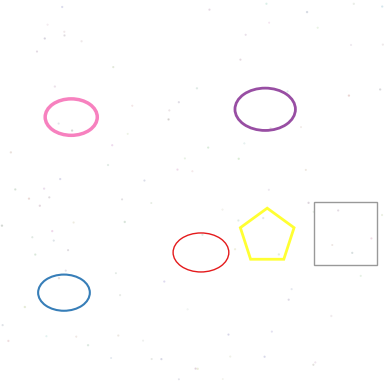[{"shape": "oval", "thickness": 1, "radius": 0.36, "center": [0.522, 0.344]}, {"shape": "oval", "thickness": 1.5, "radius": 0.34, "center": [0.166, 0.24]}, {"shape": "oval", "thickness": 2, "radius": 0.39, "center": [0.689, 0.716]}, {"shape": "pentagon", "thickness": 2, "radius": 0.37, "center": [0.694, 0.386]}, {"shape": "oval", "thickness": 2.5, "radius": 0.34, "center": [0.185, 0.696]}, {"shape": "square", "thickness": 1, "radius": 0.41, "center": [0.897, 0.394]}]